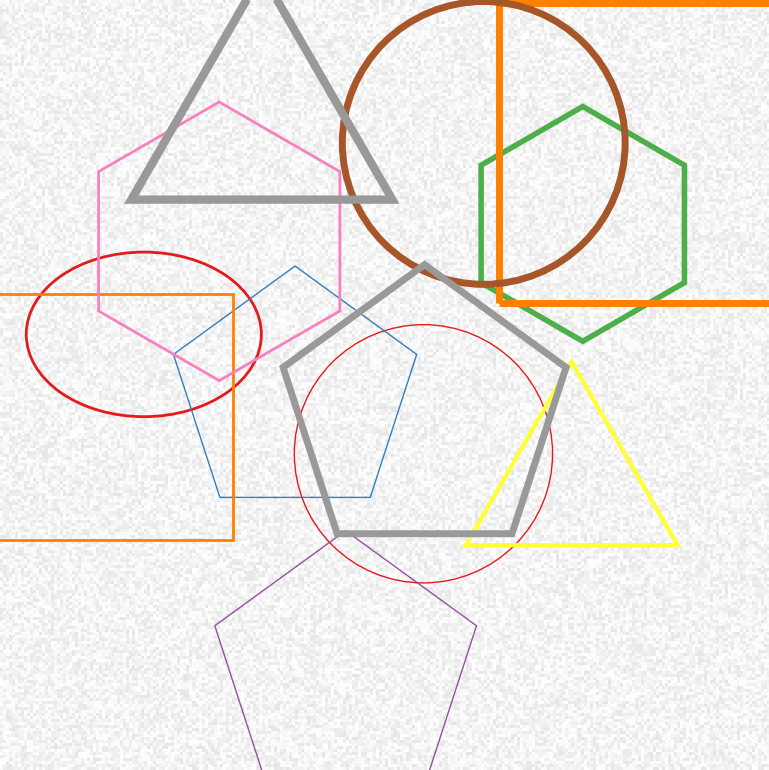[{"shape": "circle", "thickness": 0.5, "radius": 0.84, "center": [0.55, 0.411]}, {"shape": "oval", "thickness": 1, "radius": 0.76, "center": [0.187, 0.566]}, {"shape": "pentagon", "thickness": 0.5, "radius": 0.83, "center": [0.383, 0.488]}, {"shape": "hexagon", "thickness": 2, "radius": 0.76, "center": [0.757, 0.709]}, {"shape": "pentagon", "thickness": 0.5, "radius": 0.89, "center": [0.449, 0.132]}, {"shape": "square", "thickness": 1, "radius": 0.8, "center": [0.143, 0.458]}, {"shape": "square", "thickness": 2.5, "radius": 0.97, "center": [0.843, 0.801]}, {"shape": "triangle", "thickness": 1.5, "radius": 0.79, "center": [0.742, 0.371]}, {"shape": "circle", "thickness": 2.5, "radius": 0.92, "center": [0.628, 0.814]}, {"shape": "hexagon", "thickness": 1, "radius": 0.9, "center": [0.285, 0.687]}, {"shape": "pentagon", "thickness": 2.5, "radius": 0.97, "center": [0.551, 0.463]}, {"shape": "triangle", "thickness": 3, "radius": 0.98, "center": [0.34, 0.839]}]